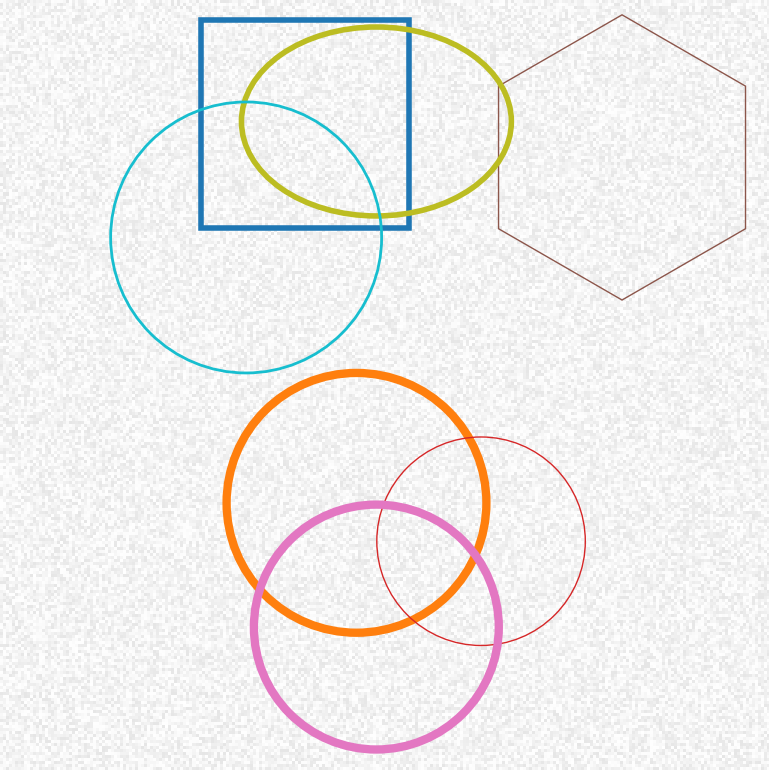[{"shape": "square", "thickness": 2, "radius": 0.68, "center": [0.396, 0.839]}, {"shape": "circle", "thickness": 3, "radius": 0.84, "center": [0.463, 0.347]}, {"shape": "circle", "thickness": 0.5, "radius": 0.68, "center": [0.625, 0.297]}, {"shape": "hexagon", "thickness": 0.5, "radius": 0.93, "center": [0.808, 0.796]}, {"shape": "circle", "thickness": 3, "radius": 0.8, "center": [0.489, 0.186]}, {"shape": "oval", "thickness": 2, "radius": 0.88, "center": [0.489, 0.842]}, {"shape": "circle", "thickness": 1, "radius": 0.88, "center": [0.32, 0.692]}]